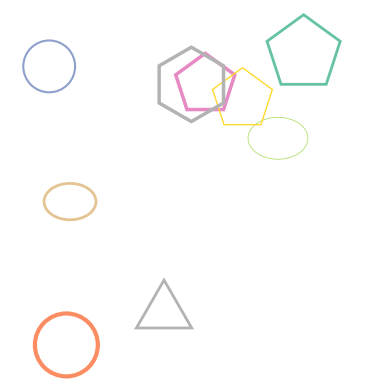[{"shape": "pentagon", "thickness": 2, "radius": 0.5, "center": [0.789, 0.862]}, {"shape": "circle", "thickness": 3, "radius": 0.41, "center": [0.172, 0.104]}, {"shape": "circle", "thickness": 1.5, "radius": 0.34, "center": [0.128, 0.828]}, {"shape": "pentagon", "thickness": 2.5, "radius": 0.4, "center": [0.533, 0.781]}, {"shape": "oval", "thickness": 0.5, "radius": 0.39, "center": [0.722, 0.641]}, {"shape": "pentagon", "thickness": 1, "radius": 0.41, "center": [0.63, 0.742]}, {"shape": "oval", "thickness": 2, "radius": 0.34, "center": [0.182, 0.476]}, {"shape": "triangle", "thickness": 2, "radius": 0.41, "center": [0.426, 0.19]}, {"shape": "hexagon", "thickness": 2.5, "radius": 0.48, "center": [0.497, 0.781]}]